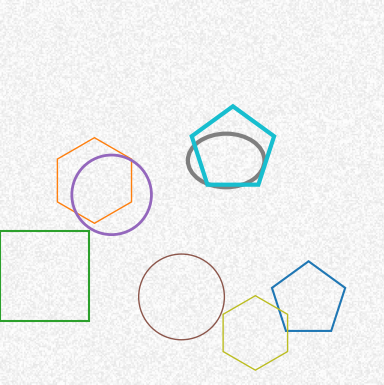[{"shape": "pentagon", "thickness": 1.5, "radius": 0.5, "center": [0.801, 0.221]}, {"shape": "hexagon", "thickness": 1, "radius": 0.56, "center": [0.245, 0.531]}, {"shape": "square", "thickness": 1.5, "radius": 0.58, "center": [0.115, 0.283]}, {"shape": "circle", "thickness": 2, "radius": 0.52, "center": [0.29, 0.494]}, {"shape": "circle", "thickness": 1, "radius": 0.56, "center": [0.472, 0.229]}, {"shape": "oval", "thickness": 3, "radius": 0.5, "center": [0.587, 0.583]}, {"shape": "hexagon", "thickness": 1, "radius": 0.48, "center": [0.663, 0.135]}, {"shape": "pentagon", "thickness": 3, "radius": 0.56, "center": [0.605, 0.611]}]